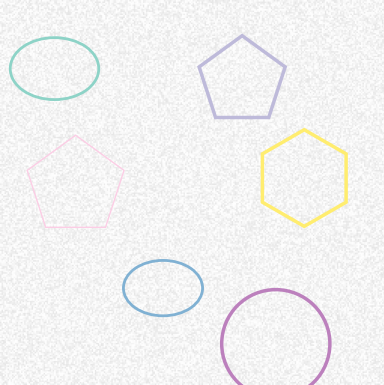[{"shape": "oval", "thickness": 2, "radius": 0.57, "center": [0.142, 0.822]}, {"shape": "pentagon", "thickness": 2.5, "radius": 0.59, "center": [0.629, 0.79]}, {"shape": "oval", "thickness": 2, "radius": 0.51, "center": [0.423, 0.252]}, {"shape": "pentagon", "thickness": 1, "radius": 0.66, "center": [0.196, 0.517]}, {"shape": "circle", "thickness": 2.5, "radius": 0.7, "center": [0.716, 0.107]}, {"shape": "hexagon", "thickness": 2.5, "radius": 0.63, "center": [0.79, 0.538]}]